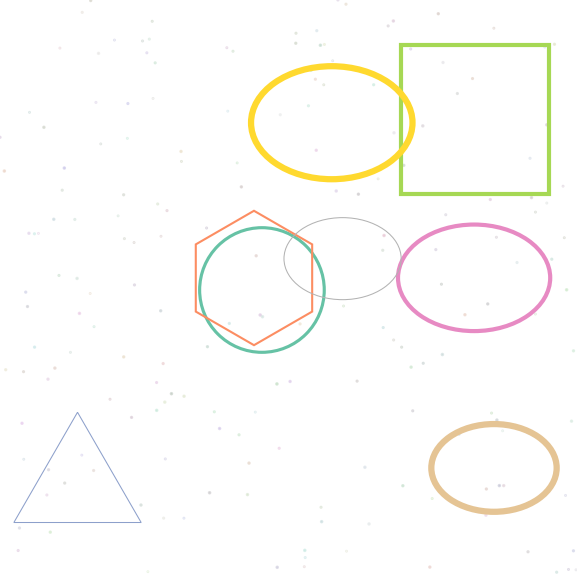[{"shape": "circle", "thickness": 1.5, "radius": 0.54, "center": [0.454, 0.497]}, {"shape": "hexagon", "thickness": 1, "radius": 0.58, "center": [0.44, 0.518]}, {"shape": "triangle", "thickness": 0.5, "radius": 0.64, "center": [0.134, 0.158]}, {"shape": "oval", "thickness": 2, "radius": 0.66, "center": [0.821, 0.518]}, {"shape": "square", "thickness": 2, "radius": 0.64, "center": [0.823, 0.792]}, {"shape": "oval", "thickness": 3, "radius": 0.7, "center": [0.575, 0.787]}, {"shape": "oval", "thickness": 3, "radius": 0.54, "center": [0.855, 0.189]}, {"shape": "oval", "thickness": 0.5, "radius": 0.51, "center": [0.593, 0.551]}]